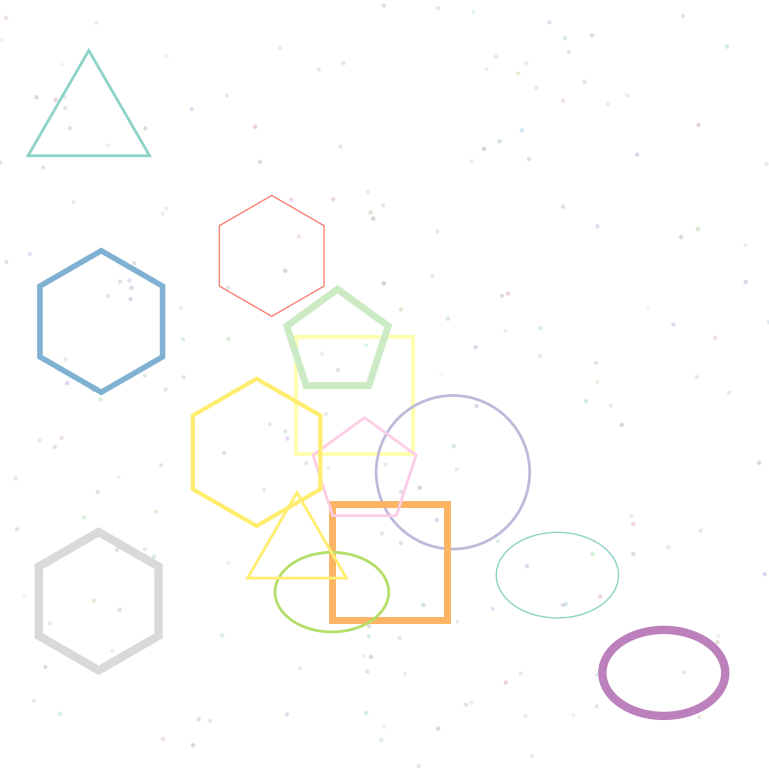[{"shape": "triangle", "thickness": 1, "radius": 0.46, "center": [0.115, 0.843]}, {"shape": "oval", "thickness": 0.5, "radius": 0.4, "center": [0.724, 0.253]}, {"shape": "square", "thickness": 1.5, "radius": 0.38, "center": [0.46, 0.486]}, {"shape": "circle", "thickness": 1, "radius": 0.5, "center": [0.588, 0.387]}, {"shape": "hexagon", "thickness": 0.5, "radius": 0.39, "center": [0.353, 0.668]}, {"shape": "hexagon", "thickness": 2, "radius": 0.46, "center": [0.131, 0.582]}, {"shape": "square", "thickness": 2.5, "radius": 0.38, "center": [0.506, 0.27]}, {"shape": "oval", "thickness": 1, "radius": 0.37, "center": [0.431, 0.231]}, {"shape": "pentagon", "thickness": 1, "radius": 0.35, "center": [0.473, 0.387]}, {"shape": "hexagon", "thickness": 3, "radius": 0.45, "center": [0.128, 0.219]}, {"shape": "oval", "thickness": 3, "radius": 0.4, "center": [0.862, 0.126]}, {"shape": "pentagon", "thickness": 2.5, "radius": 0.35, "center": [0.438, 0.555]}, {"shape": "hexagon", "thickness": 1.5, "radius": 0.48, "center": [0.333, 0.413]}, {"shape": "triangle", "thickness": 1, "radius": 0.37, "center": [0.386, 0.286]}]